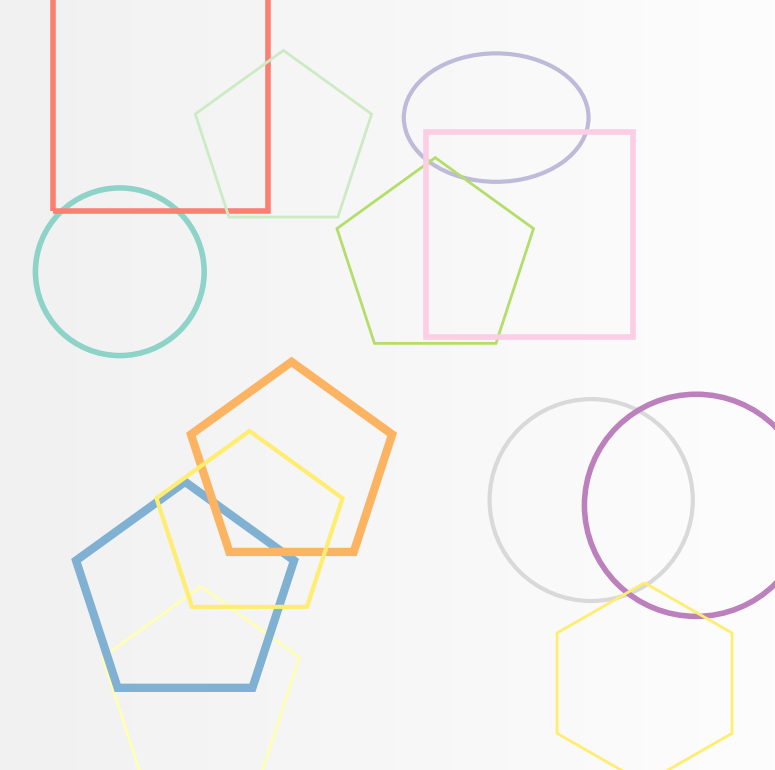[{"shape": "circle", "thickness": 2, "radius": 0.54, "center": [0.155, 0.647]}, {"shape": "pentagon", "thickness": 1, "radius": 0.67, "center": [0.259, 0.105]}, {"shape": "oval", "thickness": 1.5, "radius": 0.6, "center": [0.64, 0.847]}, {"shape": "square", "thickness": 2, "radius": 0.69, "center": [0.207, 0.864]}, {"shape": "pentagon", "thickness": 3, "radius": 0.74, "center": [0.239, 0.226]}, {"shape": "pentagon", "thickness": 3, "radius": 0.68, "center": [0.376, 0.394]}, {"shape": "pentagon", "thickness": 1, "radius": 0.67, "center": [0.562, 0.662]}, {"shape": "square", "thickness": 2, "radius": 0.67, "center": [0.683, 0.695]}, {"shape": "circle", "thickness": 1.5, "radius": 0.66, "center": [0.763, 0.351]}, {"shape": "circle", "thickness": 2, "radius": 0.72, "center": [0.898, 0.344]}, {"shape": "pentagon", "thickness": 1, "radius": 0.6, "center": [0.366, 0.815]}, {"shape": "hexagon", "thickness": 1, "radius": 0.65, "center": [0.832, 0.113]}, {"shape": "pentagon", "thickness": 1.5, "radius": 0.63, "center": [0.322, 0.314]}]